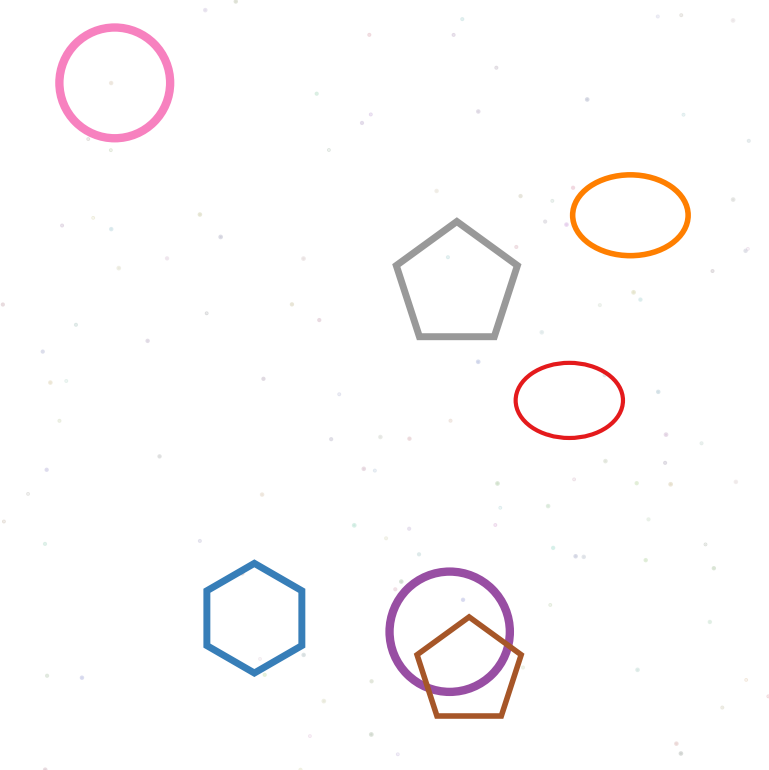[{"shape": "oval", "thickness": 1.5, "radius": 0.35, "center": [0.739, 0.48]}, {"shape": "hexagon", "thickness": 2.5, "radius": 0.36, "center": [0.33, 0.197]}, {"shape": "circle", "thickness": 3, "radius": 0.39, "center": [0.584, 0.18]}, {"shape": "oval", "thickness": 2, "radius": 0.37, "center": [0.819, 0.72]}, {"shape": "pentagon", "thickness": 2, "radius": 0.36, "center": [0.609, 0.128]}, {"shape": "circle", "thickness": 3, "radius": 0.36, "center": [0.149, 0.892]}, {"shape": "pentagon", "thickness": 2.5, "radius": 0.41, "center": [0.593, 0.63]}]